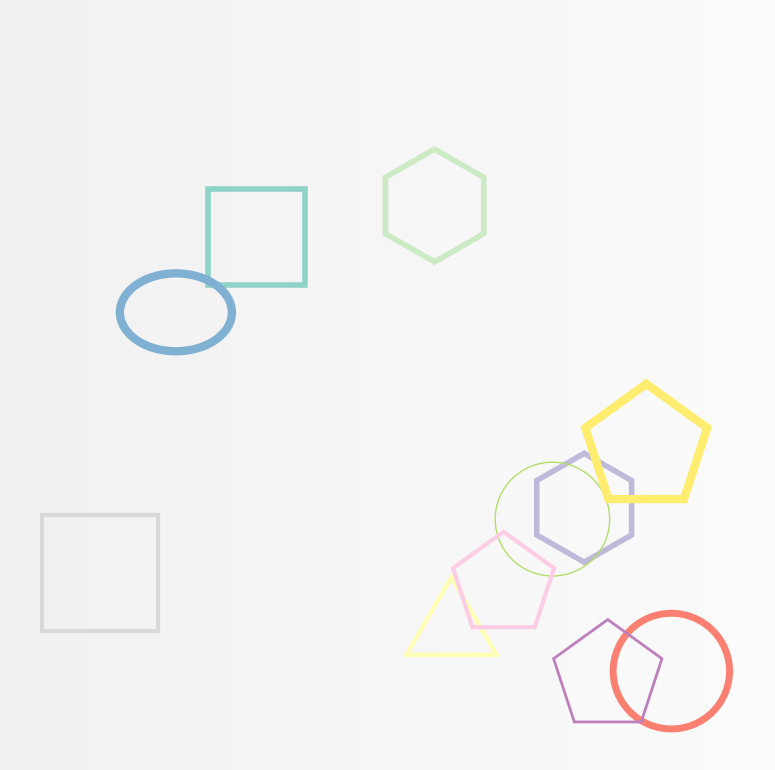[{"shape": "square", "thickness": 2, "radius": 0.31, "center": [0.331, 0.692]}, {"shape": "triangle", "thickness": 1.5, "radius": 0.34, "center": [0.582, 0.183]}, {"shape": "hexagon", "thickness": 2, "radius": 0.35, "center": [0.754, 0.341]}, {"shape": "circle", "thickness": 2.5, "radius": 0.38, "center": [0.866, 0.128]}, {"shape": "oval", "thickness": 3, "radius": 0.36, "center": [0.227, 0.594]}, {"shape": "circle", "thickness": 0.5, "radius": 0.37, "center": [0.713, 0.326]}, {"shape": "pentagon", "thickness": 1.5, "radius": 0.34, "center": [0.65, 0.241]}, {"shape": "square", "thickness": 1.5, "radius": 0.38, "center": [0.129, 0.256]}, {"shape": "pentagon", "thickness": 1, "radius": 0.37, "center": [0.784, 0.122]}, {"shape": "hexagon", "thickness": 2, "radius": 0.37, "center": [0.561, 0.733]}, {"shape": "pentagon", "thickness": 3, "radius": 0.41, "center": [0.834, 0.419]}]